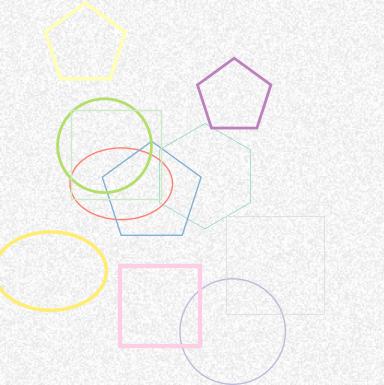[{"shape": "hexagon", "thickness": 0.5, "radius": 0.68, "center": [0.532, 0.542]}, {"shape": "pentagon", "thickness": 2.5, "radius": 0.55, "center": [0.222, 0.883]}, {"shape": "circle", "thickness": 1, "radius": 0.69, "center": [0.604, 0.139]}, {"shape": "oval", "thickness": 1, "radius": 0.67, "center": [0.315, 0.523]}, {"shape": "pentagon", "thickness": 1, "radius": 0.67, "center": [0.394, 0.498]}, {"shape": "circle", "thickness": 2, "radius": 0.61, "center": [0.272, 0.622]}, {"shape": "square", "thickness": 3, "radius": 0.52, "center": [0.415, 0.205]}, {"shape": "square", "thickness": 0.5, "radius": 0.64, "center": [0.714, 0.311]}, {"shape": "pentagon", "thickness": 2, "radius": 0.5, "center": [0.608, 0.748]}, {"shape": "square", "thickness": 1, "radius": 0.58, "center": [0.301, 0.599]}, {"shape": "oval", "thickness": 2.5, "radius": 0.73, "center": [0.131, 0.296]}]